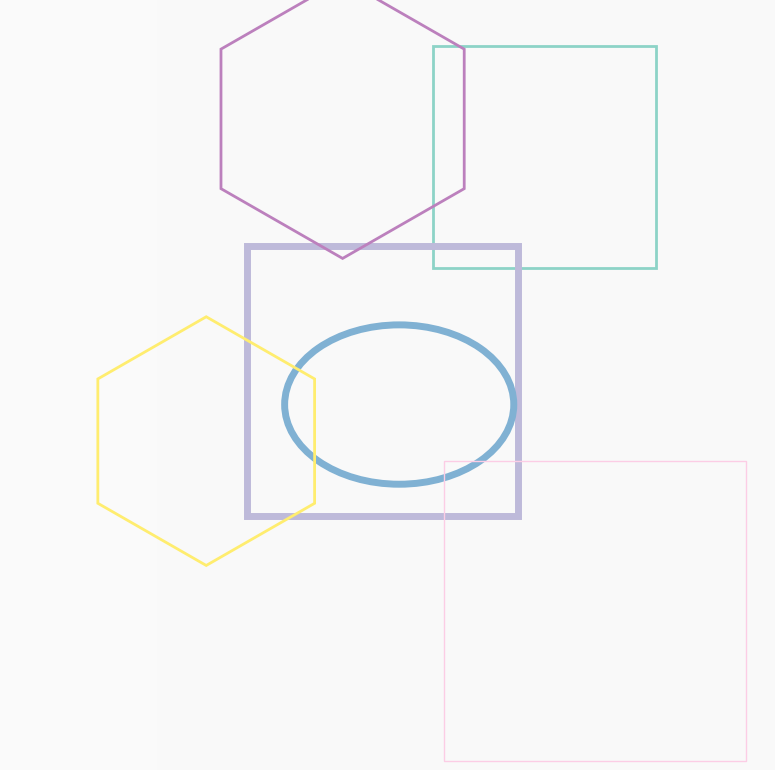[{"shape": "square", "thickness": 1, "radius": 0.72, "center": [0.702, 0.796]}, {"shape": "square", "thickness": 2.5, "radius": 0.88, "center": [0.493, 0.506]}, {"shape": "oval", "thickness": 2.5, "radius": 0.74, "center": [0.515, 0.475]}, {"shape": "square", "thickness": 0.5, "radius": 0.97, "center": [0.768, 0.206]}, {"shape": "hexagon", "thickness": 1, "radius": 0.91, "center": [0.442, 0.846]}, {"shape": "hexagon", "thickness": 1, "radius": 0.81, "center": [0.266, 0.427]}]